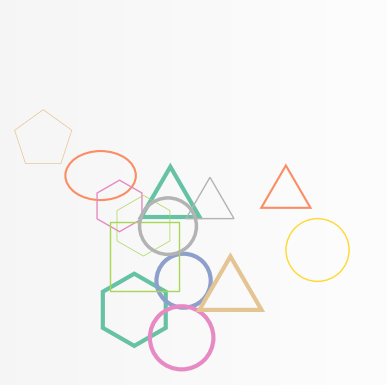[{"shape": "hexagon", "thickness": 3, "radius": 0.47, "center": [0.347, 0.195]}, {"shape": "triangle", "thickness": 3, "radius": 0.44, "center": [0.44, 0.48]}, {"shape": "oval", "thickness": 1.5, "radius": 0.45, "center": [0.26, 0.544]}, {"shape": "triangle", "thickness": 1.5, "radius": 0.37, "center": [0.738, 0.497]}, {"shape": "circle", "thickness": 3, "radius": 0.35, "center": [0.474, 0.271]}, {"shape": "circle", "thickness": 3, "radius": 0.41, "center": [0.469, 0.123]}, {"shape": "hexagon", "thickness": 1, "radius": 0.33, "center": [0.308, 0.465]}, {"shape": "square", "thickness": 1, "radius": 0.44, "center": [0.374, 0.334]}, {"shape": "hexagon", "thickness": 0.5, "radius": 0.39, "center": [0.37, 0.414]}, {"shape": "circle", "thickness": 1, "radius": 0.41, "center": [0.819, 0.351]}, {"shape": "pentagon", "thickness": 0.5, "radius": 0.39, "center": [0.112, 0.638]}, {"shape": "triangle", "thickness": 3, "radius": 0.46, "center": [0.595, 0.241]}, {"shape": "triangle", "thickness": 1, "radius": 0.36, "center": [0.542, 0.468]}, {"shape": "circle", "thickness": 2.5, "radius": 0.37, "center": [0.434, 0.413]}]